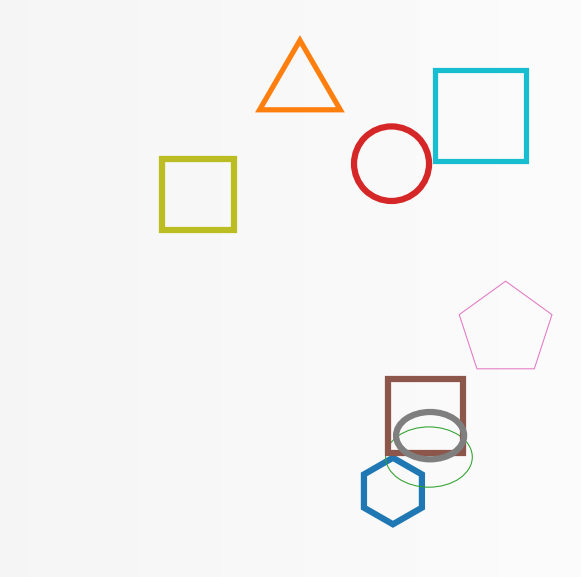[{"shape": "hexagon", "thickness": 3, "radius": 0.29, "center": [0.676, 0.149]}, {"shape": "triangle", "thickness": 2.5, "radius": 0.4, "center": [0.516, 0.849]}, {"shape": "oval", "thickness": 0.5, "radius": 0.37, "center": [0.738, 0.208]}, {"shape": "circle", "thickness": 3, "radius": 0.32, "center": [0.674, 0.716]}, {"shape": "square", "thickness": 3, "radius": 0.32, "center": [0.732, 0.279]}, {"shape": "pentagon", "thickness": 0.5, "radius": 0.42, "center": [0.87, 0.428]}, {"shape": "oval", "thickness": 3, "radius": 0.29, "center": [0.74, 0.245]}, {"shape": "square", "thickness": 3, "radius": 0.31, "center": [0.341, 0.662]}, {"shape": "square", "thickness": 2.5, "radius": 0.39, "center": [0.827, 0.799]}]